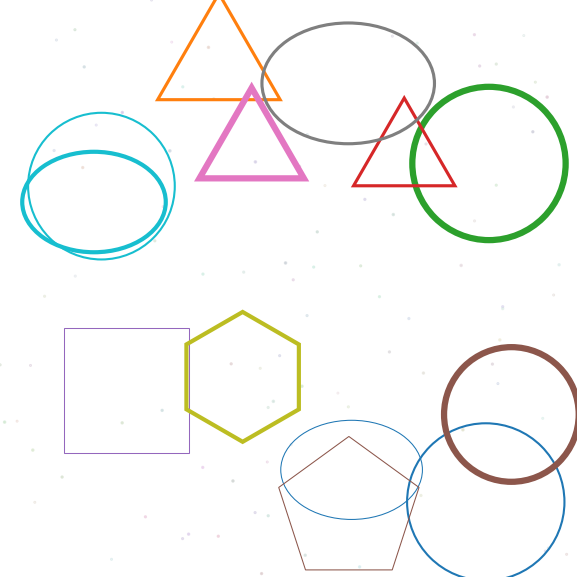[{"shape": "oval", "thickness": 0.5, "radius": 0.61, "center": [0.609, 0.186]}, {"shape": "circle", "thickness": 1, "radius": 0.68, "center": [0.841, 0.13]}, {"shape": "triangle", "thickness": 1.5, "radius": 0.61, "center": [0.379, 0.888]}, {"shape": "circle", "thickness": 3, "radius": 0.66, "center": [0.847, 0.716]}, {"shape": "triangle", "thickness": 1.5, "radius": 0.51, "center": [0.7, 0.728]}, {"shape": "square", "thickness": 0.5, "radius": 0.54, "center": [0.219, 0.323]}, {"shape": "pentagon", "thickness": 0.5, "radius": 0.64, "center": [0.604, 0.116]}, {"shape": "circle", "thickness": 3, "radius": 0.58, "center": [0.886, 0.281]}, {"shape": "triangle", "thickness": 3, "radius": 0.52, "center": [0.436, 0.742]}, {"shape": "oval", "thickness": 1.5, "radius": 0.75, "center": [0.603, 0.855]}, {"shape": "hexagon", "thickness": 2, "radius": 0.56, "center": [0.42, 0.347]}, {"shape": "circle", "thickness": 1, "radius": 0.63, "center": [0.176, 0.677]}, {"shape": "oval", "thickness": 2, "radius": 0.62, "center": [0.163, 0.649]}]